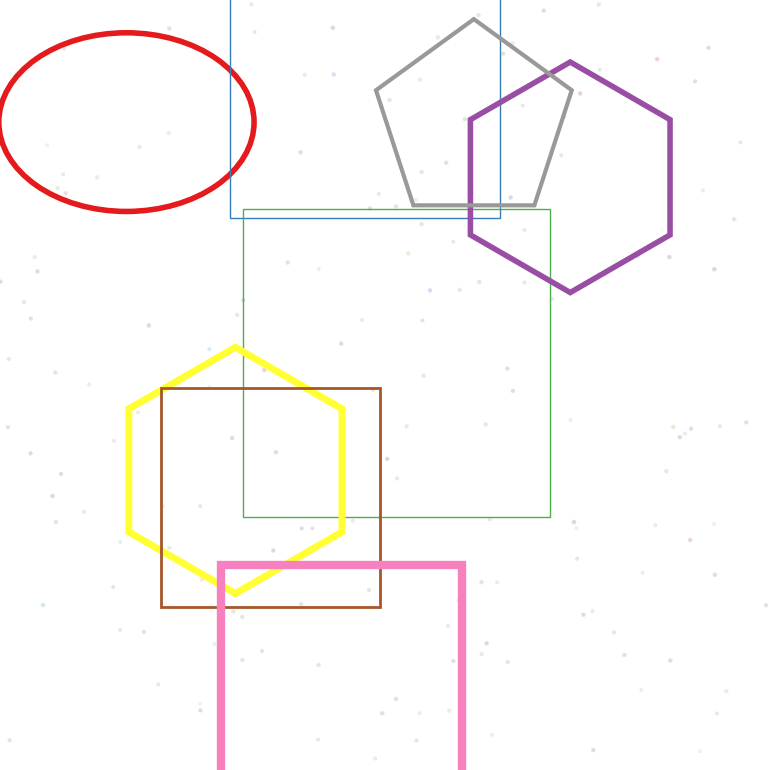[{"shape": "oval", "thickness": 2, "radius": 0.83, "center": [0.164, 0.841]}, {"shape": "square", "thickness": 0.5, "radius": 0.88, "center": [0.474, 0.892]}, {"shape": "square", "thickness": 0.5, "radius": 1.0, "center": [0.515, 0.528]}, {"shape": "hexagon", "thickness": 2, "radius": 0.75, "center": [0.741, 0.77]}, {"shape": "hexagon", "thickness": 2.5, "radius": 0.8, "center": [0.306, 0.389]}, {"shape": "square", "thickness": 1, "radius": 0.71, "center": [0.352, 0.354]}, {"shape": "square", "thickness": 3, "radius": 0.78, "center": [0.444, 0.109]}, {"shape": "pentagon", "thickness": 1.5, "radius": 0.67, "center": [0.615, 0.841]}]